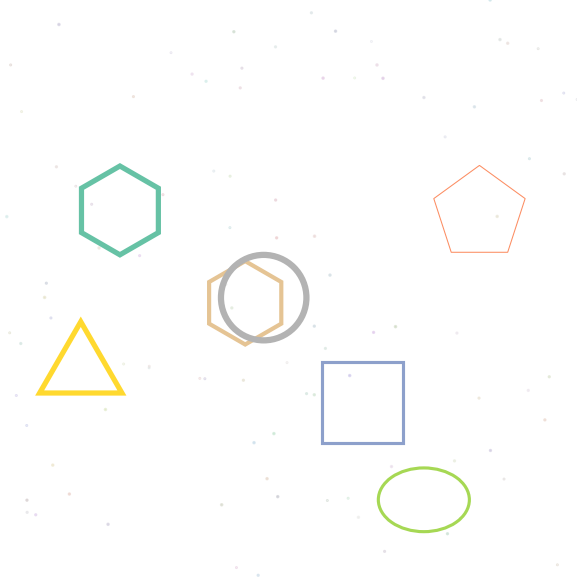[{"shape": "hexagon", "thickness": 2.5, "radius": 0.38, "center": [0.208, 0.635]}, {"shape": "pentagon", "thickness": 0.5, "radius": 0.42, "center": [0.83, 0.63]}, {"shape": "square", "thickness": 1.5, "radius": 0.35, "center": [0.627, 0.302]}, {"shape": "oval", "thickness": 1.5, "radius": 0.39, "center": [0.734, 0.134]}, {"shape": "triangle", "thickness": 2.5, "radius": 0.41, "center": [0.14, 0.36]}, {"shape": "hexagon", "thickness": 2, "radius": 0.36, "center": [0.425, 0.475]}, {"shape": "circle", "thickness": 3, "radius": 0.37, "center": [0.457, 0.484]}]